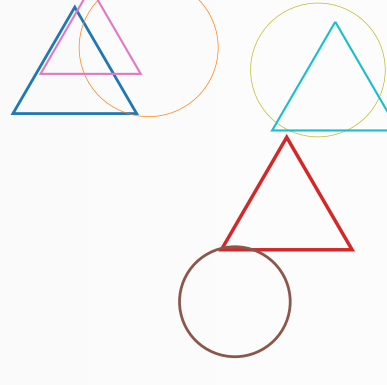[{"shape": "triangle", "thickness": 2, "radius": 0.92, "center": [0.193, 0.797]}, {"shape": "circle", "thickness": 0.5, "radius": 0.9, "center": [0.384, 0.876]}, {"shape": "triangle", "thickness": 2.5, "radius": 0.97, "center": [0.74, 0.449]}, {"shape": "circle", "thickness": 2, "radius": 0.71, "center": [0.606, 0.216]}, {"shape": "triangle", "thickness": 1.5, "radius": 0.75, "center": [0.234, 0.883]}, {"shape": "circle", "thickness": 0.5, "radius": 0.87, "center": [0.82, 0.818]}, {"shape": "triangle", "thickness": 1.5, "radius": 0.94, "center": [0.865, 0.755]}]